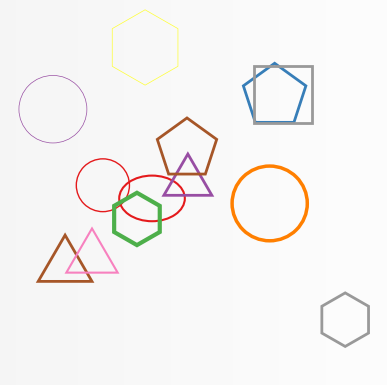[{"shape": "circle", "thickness": 1, "radius": 0.34, "center": [0.265, 0.519]}, {"shape": "oval", "thickness": 1.5, "radius": 0.42, "center": [0.392, 0.485]}, {"shape": "pentagon", "thickness": 2, "radius": 0.42, "center": [0.709, 0.751]}, {"shape": "hexagon", "thickness": 3, "radius": 0.34, "center": [0.353, 0.431]}, {"shape": "triangle", "thickness": 2, "radius": 0.36, "center": [0.485, 0.528]}, {"shape": "circle", "thickness": 0.5, "radius": 0.44, "center": [0.137, 0.716]}, {"shape": "circle", "thickness": 2.5, "radius": 0.49, "center": [0.696, 0.472]}, {"shape": "hexagon", "thickness": 0.5, "radius": 0.49, "center": [0.374, 0.877]}, {"shape": "pentagon", "thickness": 2, "radius": 0.4, "center": [0.483, 0.613]}, {"shape": "triangle", "thickness": 2, "radius": 0.4, "center": [0.168, 0.309]}, {"shape": "triangle", "thickness": 1.5, "radius": 0.38, "center": [0.237, 0.33]}, {"shape": "square", "thickness": 2, "radius": 0.37, "center": [0.731, 0.754]}, {"shape": "hexagon", "thickness": 2, "radius": 0.35, "center": [0.891, 0.17]}]